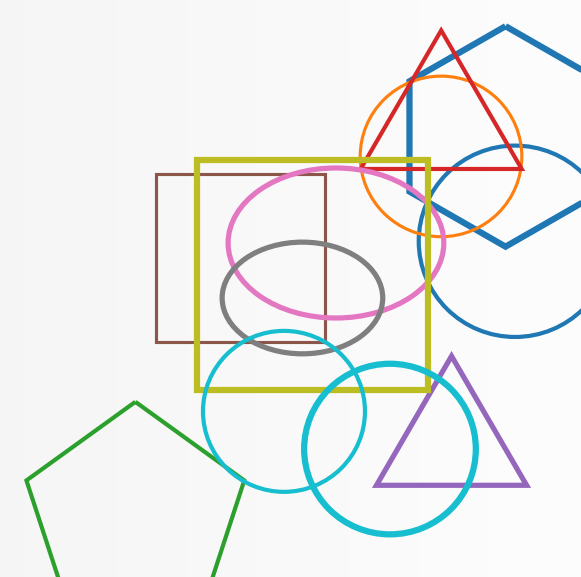[{"shape": "circle", "thickness": 2, "radius": 0.83, "center": [0.886, 0.581]}, {"shape": "hexagon", "thickness": 3, "radius": 0.95, "center": [0.87, 0.763]}, {"shape": "circle", "thickness": 1.5, "radius": 0.7, "center": [0.759, 0.728]}, {"shape": "pentagon", "thickness": 2, "radius": 0.99, "center": [0.233, 0.106]}, {"shape": "triangle", "thickness": 2, "radius": 0.8, "center": [0.759, 0.787]}, {"shape": "triangle", "thickness": 2.5, "radius": 0.75, "center": [0.777, 0.233]}, {"shape": "square", "thickness": 1.5, "radius": 0.73, "center": [0.414, 0.552]}, {"shape": "oval", "thickness": 2.5, "radius": 0.93, "center": [0.578, 0.578]}, {"shape": "oval", "thickness": 2.5, "radius": 0.69, "center": [0.52, 0.483]}, {"shape": "square", "thickness": 3, "radius": 0.99, "center": [0.538, 0.523]}, {"shape": "circle", "thickness": 3, "radius": 0.74, "center": [0.671, 0.222]}, {"shape": "circle", "thickness": 2, "radius": 0.7, "center": [0.489, 0.287]}]